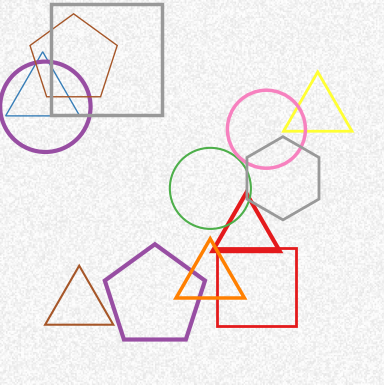[{"shape": "triangle", "thickness": 3, "radius": 0.5, "center": [0.639, 0.398]}, {"shape": "square", "thickness": 2, "radius": 0.51, "center": [0.667, 0.254]}, {"shape": "triangle", "thickness": 1, "radius": 0.56, "center": [0.111, 0.755]}, {"shape": "circle", "thickness": 1.5, "radius": 0.53, "center": [0.546, 0.511]}, {"shape": "pentagon", "thickness": 3, "radius": 0.68, "center": [0.402, 0.229]}, {"shape": "circle", "thickness": 3, "radius": 0.59, "center": [0.118, 0.723]}, {"shape": "triangle", "thickness": 2.5, "radius": 0.51, "center": [0.546, 0.277]}, {"shape": "triangle", "thickness": 2, "radius": 0.51, "center": [0.825, 0.71]}, {"shape": "triangle", "thickness": 1.5, "radius": 0.51, "center": [0.206, 0.208]}, {"shape": "pentagon", "thickness": 1, "radius": 0.6, "center": [0.191, 0.845]}, {"shape": "circle", "thickness": 2.5, "radius": 0.51, "center": [0.692, 0.664]}, {"shape": "hexagon", "thickness": 2, "radius": 0.54, "center": [0.735, 0.537]}, {"shape": "square", "thickness": 2.5, "radius": 0.72, "center": [0.277, 0.845]}]